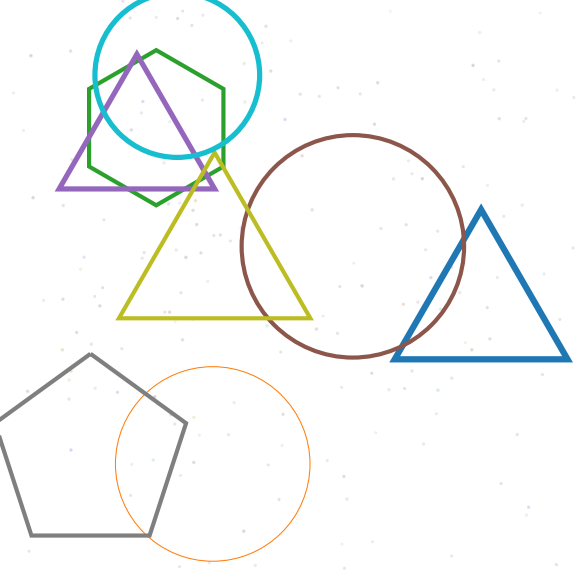[{"shape": "triangle", "thickness": 3, "radius": 0.86, "center": [0.833, 0.463]}, {"shape": "circle", "thickness": 0.5, "radius": 0.84, "center": [0.368, 0.196]}, {"shape": "hexagon", "thickness": 2, "radius": 0.67, "center": [0.271, 0.778]}, {"shape": "triangle", "thickness": 2.5, "radius": 0.78, "center": [0.237, 0.75]}, {"shape": "circle", "thickness": 2, "radius": 0.96, "center": [0.611, 0.573]}, {"shape": "pentagon", "thickness": 2, "radius": 0.87, "center": [0.157, 0.213]}, {"shape": "triangle", "thickness": 2, "radius": 0.96, "center": [0.372, 0.544]}, {"shape": "circle", "thickness": 2.5, "radius": 0.71, "center": [0.307, 0.869]}]